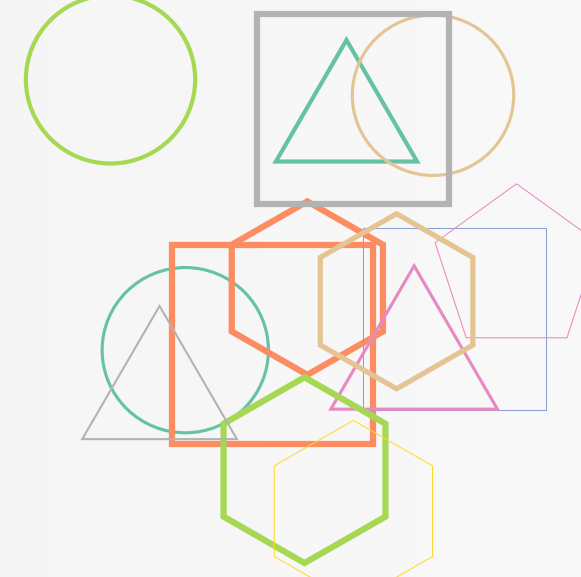[{"shape": "circle", "thickness": 1.5, "radius": 0.72, "center": [0.319, 0.393]}, {"shape": "triangle", "thickness": 2, "radius": 0.7, "center": [0.596, 0.79]}, {"shape": "hexagon", "thickness": 3, "radius": 0.75, "center": [0.529, 0.5]}, {"shape": "square", "thickness": 3, "radius": 0.86, "center": [0.469, 0.402]}, {"shape": "square", "thickness": 0.5, "radius": 0.79, "center": [0.782, 0.446]}, {"shape": "pentagon", "thickness": 0.5, "radius": 0.74, "center": [0.889, 0.533]}, {"shape": "triangle", "thickness": 1.5, "radius": 0.83, "center": [0.712, 0.373]}, {"shape": "circle", "thickness": 2, "radius": 0.73, "center": [0.19, 0.862]}, {"shape": "hexagon", "thickness": 3, "radius": 0.8, "center": [0.524, 0.185]}, {"shape": "hexagon", "thickness": 0.5, "radius": 0.79, "center": [0.608, 0.114]}, {"shape": "hexagon", "thickness": 2.5, "radius": 0.76, "center": [0.682, 0.477]}, {"shape": "circle", "thickness": 1.5, "radius": 0.69, "center": [0.745, 0.834]}, {"shape": "triangle", "thickness": 1, "radius": 0.77, "center": [0.275, 0.316]}, {"shape": "square", "thickness": 3, "radius": 0.82, "center": [0.607, 0.81]}]